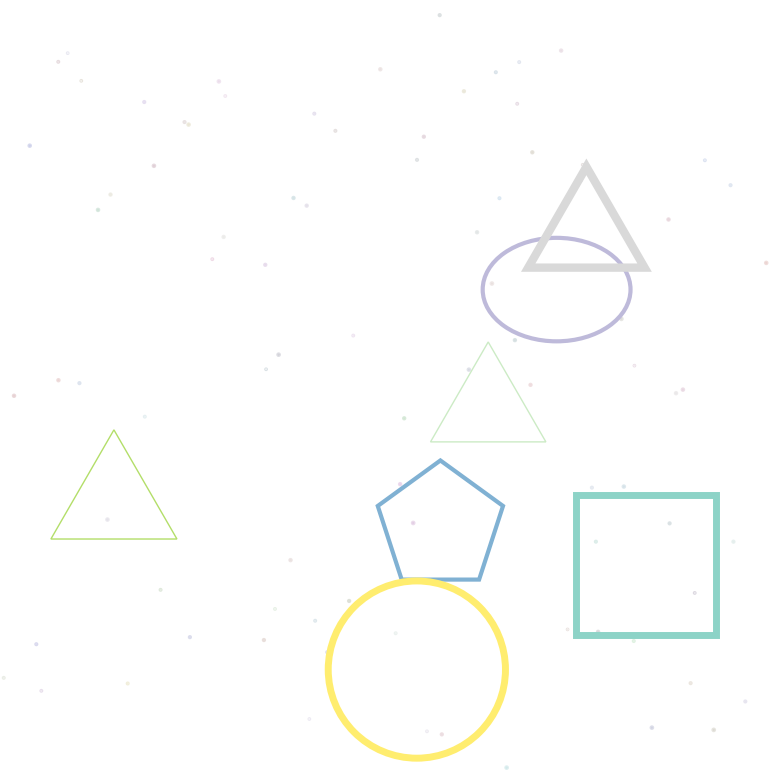[{"shape": "square", "thickness": 2.5, "radius": 0.46, "center": [0.839, 0.267]}, {"shape": "oval", "thickness": 1.5, "radius": 0.48, "center": [0.723, 0.624]}, {"shape": "pentagon", "thickness": 1.5, "radius": 0.43, "center": [0.572, 0.316]}, {"shape": "triangle", "thickness": 0.5, "radius": 0.47, "center": [0.148, 0.347]}, {"shape": "triangle", "thickness": 3, "radius": 0.44, "center": [0.762, 0.696]}, {"shape": "triangle", "thickness": 0.5, "radius": 0.43, "center": [0.634, 0.469]}, {"shape": "circle", "thickness": 2.5, "radius": 0.58, "center": [0.541, 0.13]}]